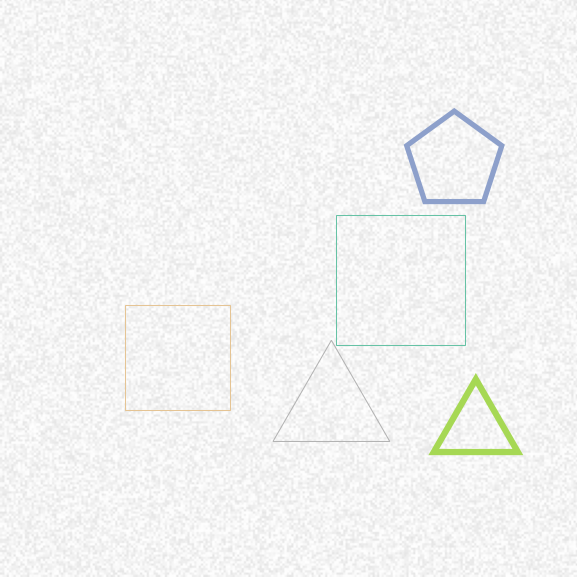[{"shape": "square", "thickness": 0.5, "radius": 0.56, "center": [0.693, 0.515]}, {"shape": "pentagon", "thickness": 2.5, "radius": 0.43, "center": [0.787, 0.72]}, {"shape": "triangle", "thickness": 3, "radius": 0.42, "center": [0.824, 0.258]}, {"shape": "square", "thickness": 0.5, "radius": 0.45, "center": [0.307, 0.379]}, {"shape": "triangle", "thickness": 0.5, "radius": 0.58, "center": [0.574, 0.293]}]